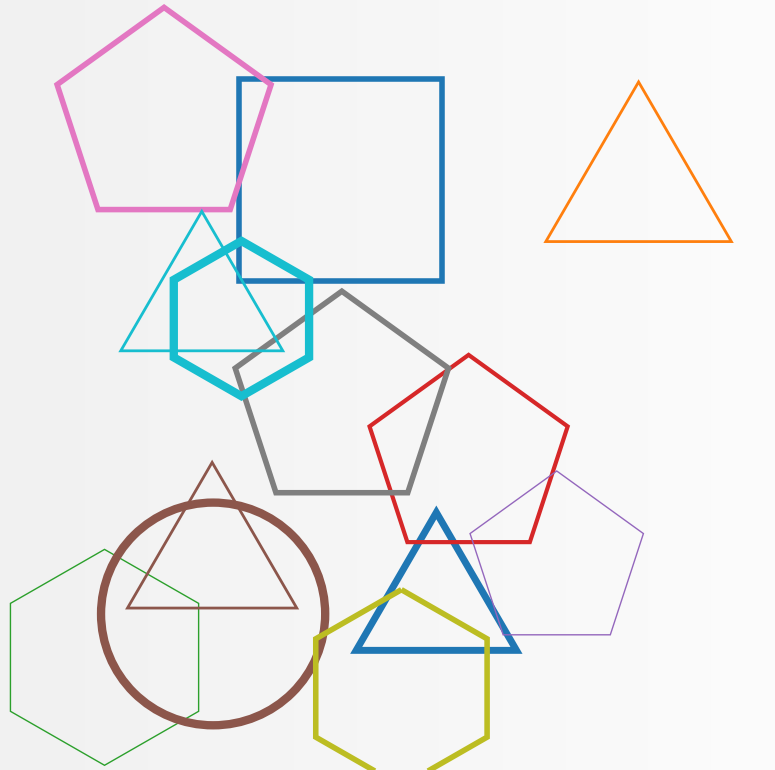[{"shape": "triangle", "thickness": 2.5, "radius": 0.6, "center": [0.563, 0.215]}, {"shape": "square", "thickness": 2, "radius": 0.65, "center": [0.439, 0.766]}, {"shape": "triangle", "thickness": 1, "radius": 0.69, "center": [0.824, 0.755]}, {"shape": "hexagon", "thickness": 0.5, "radius": 0.7, "center": [0.135, 0.146]}, {"shape": "pentagon", "thickness": 1.5, "radius": 0.67, "center": [0.605, 0.405]}, {"shape": "pentagon", "thickness": 0.5, "radius": 0.59, "center": [0.718, 0.271]}, {"shape": "circle", "thickness": 3, "radius": 0.72, "center": [0.275, 0.203]}, {"shape": "triangle", "thickness": 1, "radius": 0.63, "center": [0.274, 0.273]}, {"shape": "pentagon", "thickness": 2, "radius": 0.73, "center": [0.212, 0.845]}, {"shape": "pentagon", "thickness": 2, "radius": 0.72, "center": [0.441, 0.477]}, {"shape": "hexagon", "thickness": 2, "radius": 0.64, "center": [0.518, 0.107]}, {"shape": "hexagon", "thickness": 3, "radius": 0.5, "center": [0.312, 0.586]}, {"shape": "triangle", "thickness": 1, "radius": 0.6, "center": [0.26, 0.605]}]